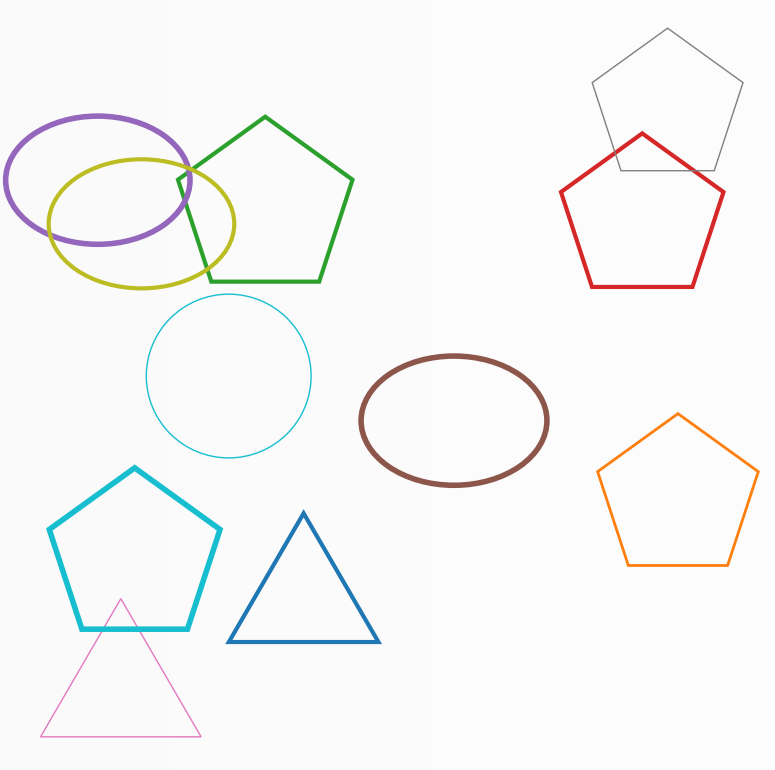[{"shape": "triangle", "thickness": 1.5, "radius": 0.56, "center": [0.392, 0.222]}, {"shape": "pentagon", "thickness": 1, "radius": 0.54, "center": [0.875, 0.354]}, {"shape": "pentagon", "thickness": 1.5, "radius": 0.59, "center": [0.342, 0.73]}, {"shape": "pentagon", "thickness": 1.5, "radius": 0.55, "center": [0.829, 0.717]}, {"shape": "oval", "thickness": 2, "radius": 0.59, "center": [0.126, 0.766]}, {"shape": "oval", "thickness": 2, "radius": 0.6, "center": [0.586, 0.454]}, {"shape": "triangle", "thickness": 0.5, "radius": 0.6, "center": [0.156, 0.103]}, {"shape": "pentagon", "thickness": 0.5, "radius": 0.51, "center": [0.861, 0.861]}, {"shape": "oval", "thickness": 1.5, "radius": 0.6, "center": [0.183, 0.709]}, {"shape": "circle", "thickness": 0.5, "radius": 0.53, "center": [0.295, 0.512]}, {"shape": "pentagon", "thickness": 2, "radius": 0.58, "center": [0.174, 0.277]}]